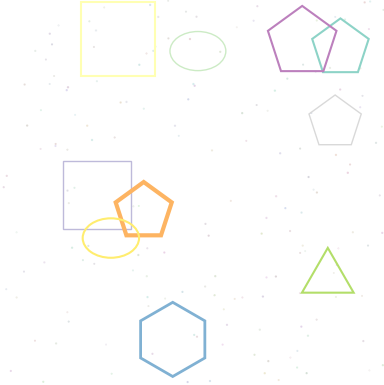[{"shape": "pentagon", "thickness": 1.5, "radius": 0.39, "center": [0.884, 0.875]}, {"shape": "square", "thickness": 1.5, "radius": 0.49, "center": [0.306, 0.899]}, {"shape": "square", "thickness": 1, "radius": 0.44, "center": [0.253, 0.493]}, {"shape": "hexagon", "thickness": 2, "radius": 0.48, "center": [0.449, 0.118]}, {"shape": "pentagon", "thickness": 3, "radius": 0.38, "center": [0.373, 0.451]}, {"shape": "triangle", "thickness": 1.5, "radius": 0.39, "center": [0.851, 0.279]}, {"shape": "pentagon", "thickness": 1, "radius": 0.36, "center": [0.87, 0.682]}, {"shape": "pentagon", "thickness": 1.5, "radius": 0.47, "center": [0.785, 0.891]}, {"shape": "oval", "thickness": 1, "radius": 0.36, "center": [0.514, 0.867]}, {"shape": "oval", "thickness": 1.5, "radius": 0.37, "center": [0.288, 0.382]}]